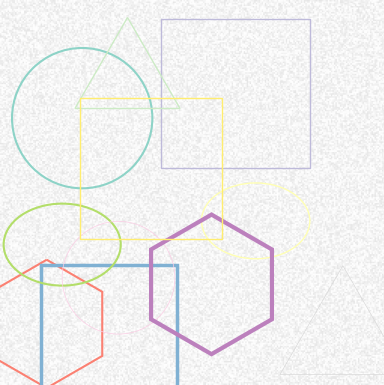[{"shape": "circle", "thickness": 1.5, "radius": 0.91, "center": [0.213, 0.693]}, {"shape": "oval", "thickness": 1, "radius": 0.7, "center": [0.664, 0.426]}, {"shape": "square", "thickness": 1, "radius": 0.97, "center": [0.612, 0.756]}, {"shape": "hexagon", "thickness": 1.5, "radius": 0.83, "center": [0.121, 0.159]}, {"shape": "square", "thickness": 2.5, "radius": 0.89, "center": [0.283, 0.135]}, {"shape": "oval", "thickness": 1.5, "radius": 0.76, "center": [0.162, 0.365]}, {"shape": "circle", "thickness": 0.5, "radius": 0.73, "center": [0.308, 0.279]}, {"shape": "triangle", "thickness": 0.5, "radius": 0.94, "center": [0.89, 0.122]}, {"shape": "hexagon", "thickness": 3, "radius": 0.91, "center": [0.549, 0.261]}, {"shape": "triangle", "thickness": 1, "radius": 0.79, "center": [0.331, 0.797]}, {"shape": "square", "thickness": 1, "radius": 0.92, "center": [0.392, 0.563]}]